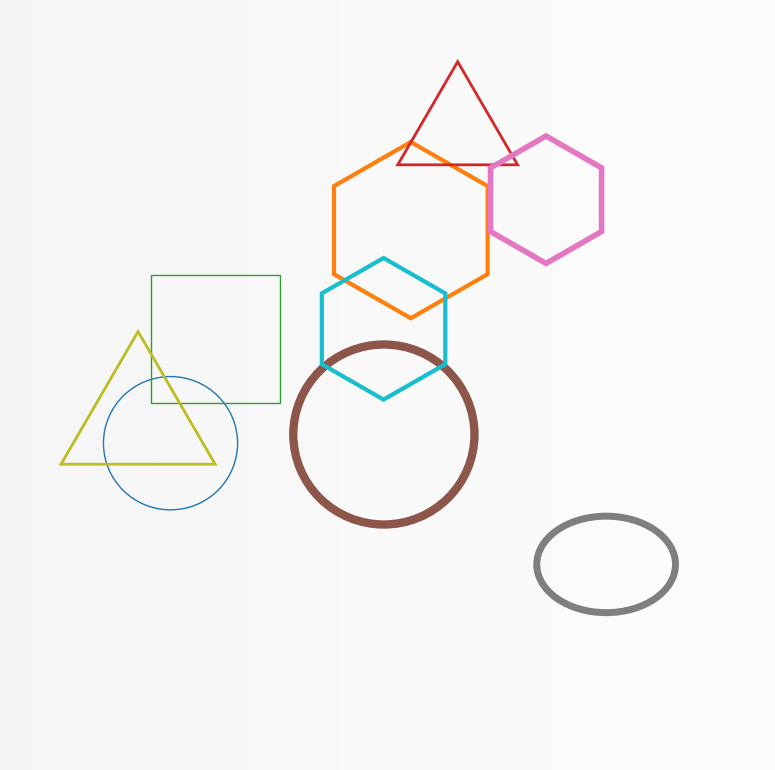[{"shape": "circle", "thickness": 0.5, "radius": 0.43, "center": [0.22, 0.424]}, {"shape": "hexagon", "thickness": 1.5, "radius": 0.57, "center": [0.53, 0.701]}, {"shape": "square", "thickness": 0.5, "radius": 0.42, "center": [0.278, 0.56]}, {"shape": "triangle", "thickness": 1, "radius": 0.45, "center": [0.591, 0.831]}, {"shape": "circle", "thickness": 3, "radius": 0.58, "center": [0.495, 0.436]}, {"shape": "hexagon", "thickness": 2, "radius": 0.41, "center": [0.705, 0.741]}, {"shape": "oval", "thickness": 2.5, "radius": 0.45, "center": [0.782, 0.267]}, {"shape": "triangle", "thickness": 1, "radius": 0.57, "center": [0.178, 0.455]}, {"shape": "hexagon", "thickness": 1.5, "radius": 0.46, "center": [0.495, 0.573]}]